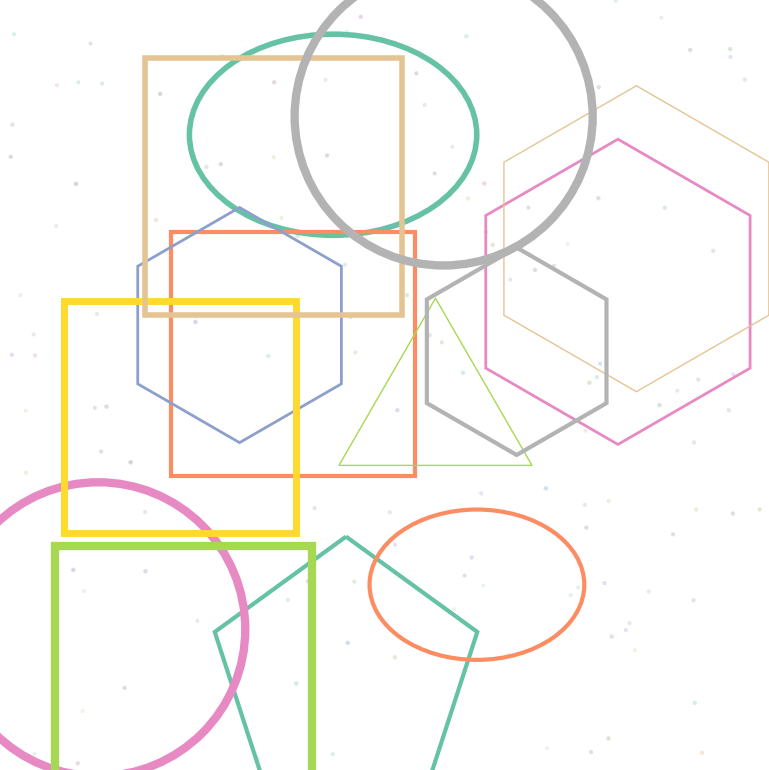[{"shape": "pentagon", "thickness": 1.5, "radius": 0.9, "center": [0.449, 0.124]}, {"shape": "oval", "thickness": 2, "radius": 0.93, "center": [0.433, 0.825]}, {"shape": "oval", "thickness": 1.5, "radius": 0.7, "center": [0.619, 0.241]}, {"shape": "square", "thickness": 1.5, "radius": 0.79, "center": [0.381, 0.54]}, {"shape": "hexagon", "thickness": 1, "radius": 0.76, "center": [0.311, 0.578]}, {"shape": "circle", "thickness": 3, "radius": 0.95, "center": [0.128, 0.183]}, {"shape": "hexagon", "thickness": 1, "radius": 0.99, "center": [0.803, 0.621]}, {"shape": "square", "thickness": 3, "radius": 0.83, "center": [0.239, 0.125]}, {"shape": "triangle", "thickness": 0.5, "radius": 0.72, "center": [0.566, 0.468]}, {"shape": "square", "thickness": 2.5, "radius": 0.75, "center": [0.234, 0.458]}, {"shape": "hexagon", "thickness": 0.5, "radius": 0.99, "center": [0.826, 0.69]}, {"shape": "square", "thickness": 2, "radius": 0.84, "center": [0.355, 0.758]}, {"shape": "circle", "thickness": 3, "radius": 0.97, "center": [0.576, 0.849]}, {"shape": "hexagon", "thickness": 1.5, "radius": 0.67, "center": [0.671, 0.544]}]